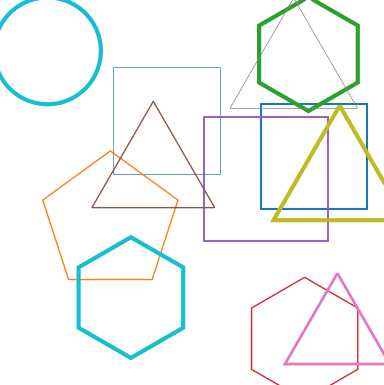[{"shape": "square", "thickness": 1.5, "radius": 0.69, "center": [0.815, 0.594]}, {"shape": "square", "thickness": 0.5, "radius": 0.7, "center": [0.433, 0.686]}, {"shape": "pentagon", "thickness": 1, "radius": 0.92, "center": [0.287, 0.423]}, {"shape": "hexagon", "thickness": 3, "radius": 0.74, "center": [0.801, 0.86]}, {"shape": "hexagon", "thickness": 1, "radius": 0.8, "center": [0.791, 0.12]}, {"shape": "square", "thickness": 1.5, "radius": 0.81, "center": [0.692, 0.536]}, {"shape": "triangle", "thickness": 1, "radius": 0.92, "center": [0.398, 0.553]}, {"shape": "triangle", "thickness": 2, "radius": 0.79, "center": [0.876, 0.133]}, {"shape": "triangle", "thickness": 0.5, "radius": 0.96, "center": [0.763, 0.814]}, {"shape": "triangle", "thickness": 3, "radius": 0.99, "center": [0.882, 0.527]}, {"shape": "circle", "thickness": 3, "radius": 0.69, "center": [0.123, 0.868]}, {"shape": "hexagon", "thickness": 3, "radius": 0.78, "center": [0.34, 0.227]}]